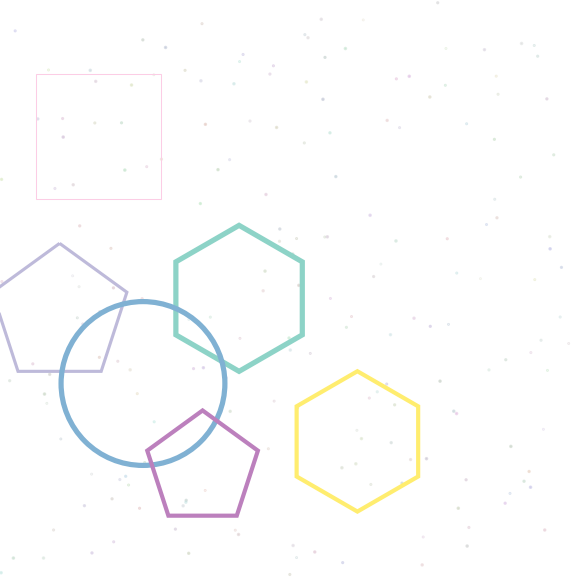[{"shape": "hexagon", "thickness": 2.5, "radius": 0.63, "center": [0.414, 0.483]}, {"shape": "pentagon", "thickness": 1.5, "radius": 0.61, "center": [0.103, 0.455]}, {"shape": "circle", "thickness": 2.5, "radius": 0.71, "center": [0.248, 0.335]}, {"shape": "square", "thickness": 0.5, "radius": 0.54, "center": [0.17, 0.762]}, {"shape": "pentagon", "thickness": 2, "radius": 0.5, "center": [0.351, 0.188]}, {"shape": "hexagon", "thickness": 2, "radius": 0.61, "center": [0.619, 0.235]}]